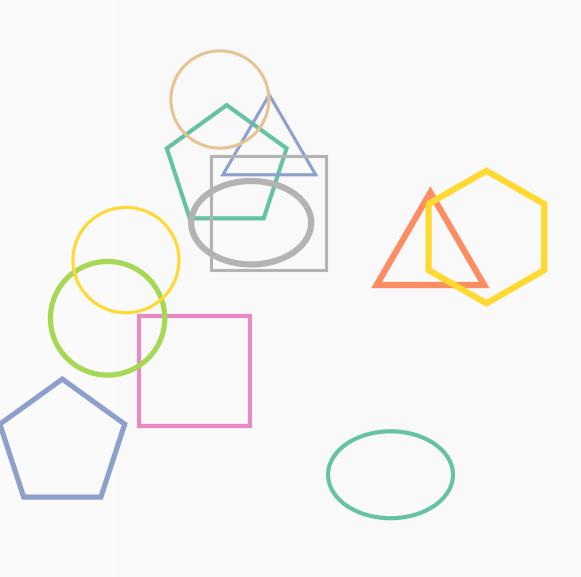[{"shape": "pentagon", "thickness": 2, "radius": 0.54, "center": [0.39, 0.709]}, {"shape": "oval", "thickness": 2, "radius": 0.54, "center": [0.672, 0.177]}, {"shape": "triangle", "thickness": 3, "radius": 0.53, "center": [0.74, 0.559]}, {"shape": "pentagon", "thickness": 2.5, "radius": 0.56, "center": [0.107, 0.23]}, {"shape": "triangle", "thickness": 1.5, "radius": 0.46, "center": [0.463, 0.743]}, {"shape": "square", "thickness": 2, "radius": 0.48, "center": [0.335, 0.356]}, {"shape": "circle", "thickness": 2.5, "radius": 0.49, "center": [0.185, 0.448]}, {"shape": "hexagon", "thickness": 3, "radius": 0.57, "center": [0.837, 0.589]}, {"shape": "circle", "thickness": 1.5, "radius": 0.46, "center": [0.217, 0.549]}, {"shape": "circle", "thickness": 1.5, "radius": 0.42, "center": [0.378, 0.827]}, {"shape": "oval", "thickness": 3, "radius": 0.52, "center": [0.432, 0.613]}, {"shape": "square", "thickness": 1.5, "radius": 0.49, "center": [0.462, 0.631]}]